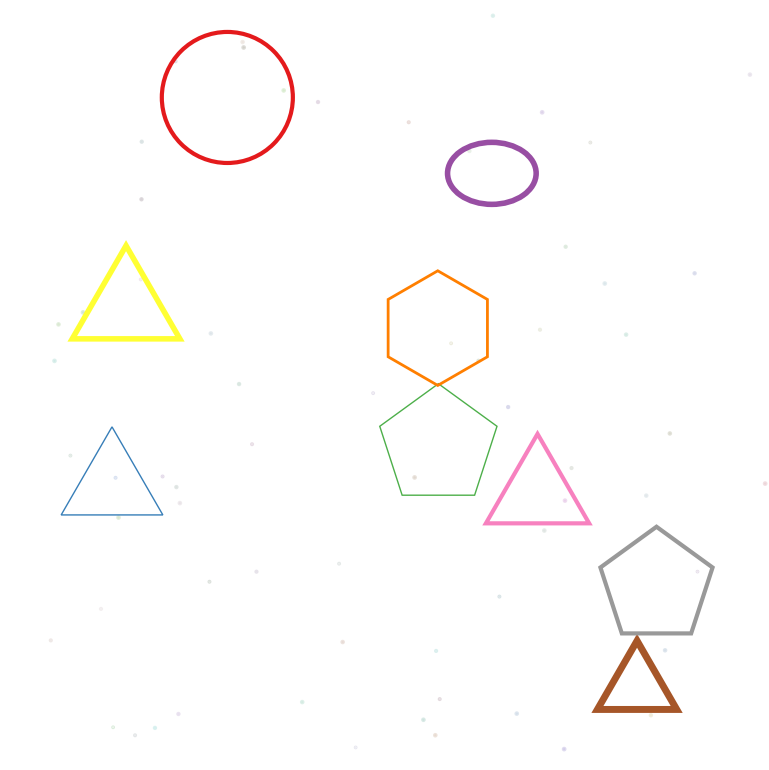[{"shape": "circle", "thickness": 1.5, "radius": 0.43, "center": [0.295, 0.873]}, {"shape": "triangle", "thickness": 0.5, "radius": 0.38, "center": [0.145, 0.369]}, {"shape": "pentagon", "thickness": 0.5, "radius": 0.4, "center": [0.569, 0.422]}, {"shape": "oval", "thickness": 2, "radius": 0.29, "center": [0.639, 0.775]}, {"shape": "hexagon", "thickness": 1, "radius": 0.37, "center": [0.569, 0.574]}, {"shape": "triangle", "thickness": 2, "radius": 0.4, "center": [0.164, 0.6]}, {"shape": "triangle", "thickness": 2.5, "radius": 0.3, "center": [0.827, 0.108]}, {"shape": "triangle", "thickness": 1.5, "radius": 0.39, "center": [0.698, 0.359]}, {"shape": "pentagon", "thickness": 1.5, "radius": 0.38, "center": [0.853, 0.239]}]